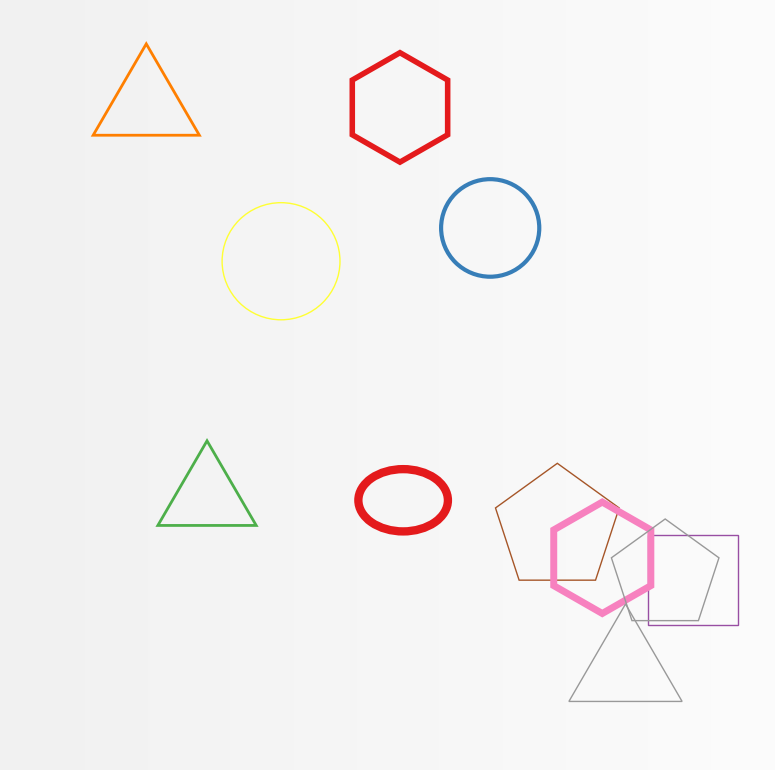[{"shape": "oval", "thickness": 3, "radius": 0.29, "center": [0.52, 0.35]}, {"shape": "hexagon", "thickness": 2, "radius": 0.36, "center": [0.516, 0.861]}, {"shape": "circle", "thickness": 1.5, "radius": 0.32, "center": [0.632, 0.704]}, {"shape": "triangle", "thickness": 1, "radius": 0.37, "center": [0.267, 0.354]}, {"shape": "square", "thickness": 0.5, "radius": 0.29, "center": [0.895, 0.247]}, {"shape": "triangle", "thickness": 1, "radius": 0.4, "center": [0.189, 0.864]}, {"shape": "circle", "thickness": 0.5, "radius": 0.38, "center": [0.363, 0.661]}, {"shape": "pentagon", "thickness": 0.5, "radius": 0.42, "center": [0.719, 0.314]}, {"shape": "hexagon", "thickness": 2.5, "radius": 0.36, "center": [0.777, 0.276]}, {"shape": "triangle", "thickness": 0.5, "radius": 0.42, "center": [0.807, 0.131]}, {"shape": "pentagon", "thickness": 0.5, "radius": 0.36, "center": [0.858, 0.253]}]